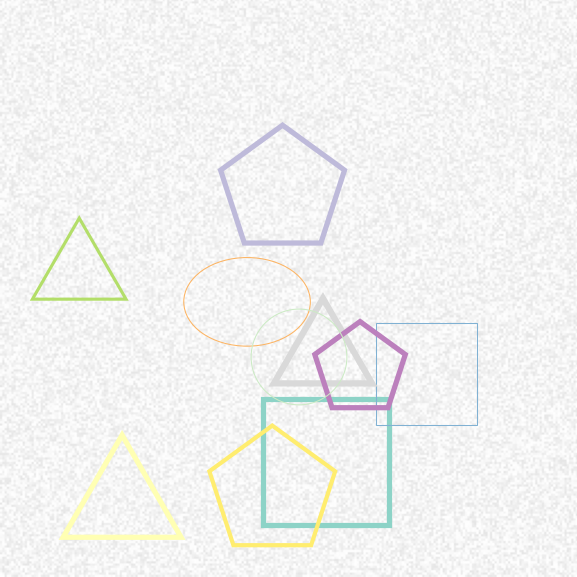[{"shape": "square", "thickness": 2.5, "radius": 0.54, "center": [0.564, 0.199]}, {"shape": "triangle", "thickness": 2.5, "radius": 0.59, "center": [0.211, 0.128]}, {"shape": "pentagon", "thickness": 2.5, "radius": 0.56, "center": [0.489, 0.67]}, {"shape": "square", "thickness": 0.5, "radius": 0.44, "center": [0.739, 0.352]}, {"shape": "oval", "thickness": 0.5, "radius": 0.55, "center": [0.428, 0.476]}, {"shape": "triangle", "thickness": 1.5, "radius": 0.47, "center": [0.137, 0.528]}, {"shape": "triangle", "thickness": 3, "radius": 0.49, "center": [0.559, 0.384]}, {"shape": "pentagon", "thickness": 2.5, "radius": 0.41, "center": [0.623, 0.36]}, {"shape": "circle", "thickness": 0.5, "radius": 0.41, "center": [0.518, 0.381]}, {"shape": "pentagon", "thickness": 2, "radius": 0.57, "center": [0.471, 0.148]}]